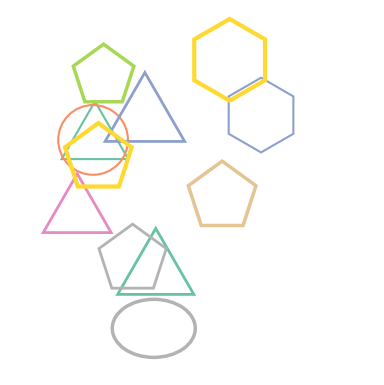[{"shape": "triangle", "thickness": 1.5, "radius": 0.5, "center": [0.247, 0.637]}, {"shape": "triangle", "thickness": 2, "radius": 0.57, "center": [0.405, 0.292]}, {"shape": "circle", "thickness": 1.5, "radius": 0.45, "center": [0.242, 0.637]}, {"shape": "hexagon", "thickness": 1.5, "radius": 0.49, "center": [0.678, 0.701]}, {"shape": "triangle", "thickness": 2, "radius": 0.6, "center": [0.376, 0.692]}, {"shape": "triangle", "thickness": 2, "radius": 0.51, "center": [0.201, 0.447]}, {"shape": "pentagon", "thickness": 2.5, "radius": 0.41, "center": [0.269, 0.803]}, {"shape": "hexagon", "thickness": 3, "radius": 0.53, "center": [0.596, 0.845]}, {"shape": "pentagon", "thickness": 3, "radius": 0.46, "center": [0.255, 0.589]}, {"shape": "pentagon", "thickness": 2.5, "radius": 0.46, "center": [0.577, 0.489]}, {"shape": "pentagon", "thickness": 2, "radius": 0.46, "center": [0.344, 0.326]}, {"shape": "oval", "thickness": 2.5, "radius": 0.54, "center": [0.399, 0.147]}]